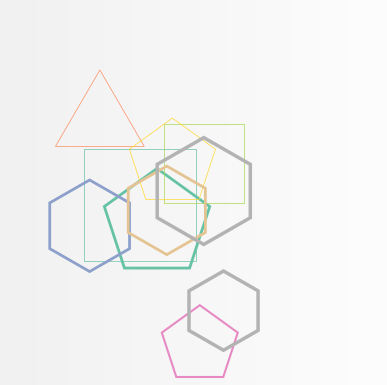[{"shape": "square", "thickness": 0.5, "radius": 0.72, "center": [0.361, 0.468]}, {"shape": "pentagon", "thickness": 2, "radius": 0.72, "center": [0.405, 0.419]}, {"shape": "triangle", "thickness": 0.5, "radius": 0.66, "center": [0.258, 0.686]}, {"shape": "hexagon", "thickness": 2, "radius": 0.59, "center": [0.231, 0.414]}, {"shape": "pentagon", "thickness": 1.5, "radius": 0.52, "center": [0.516, 0.104]}, {"shape": "square", "thickness": 0.5, "radius": 0.51, "center": [0.527, 0.575]}, {"shape": "pentagon", "thickness": 0.5, "radius": 0.58, "center": [0.445, 0.576]}, {"shape": "hexagon", "thickness": 2, "radius": 0.57, "center": [0.43, 0.454]}, {"shape": "hexagon", "thickness": 2.5, "radius": 0.69, "center": [0.526, 0.504]}, {"shape": "hexagon", "thickness": 2.5, "radius": 0.51, "center": [0.577, 0.193]}]